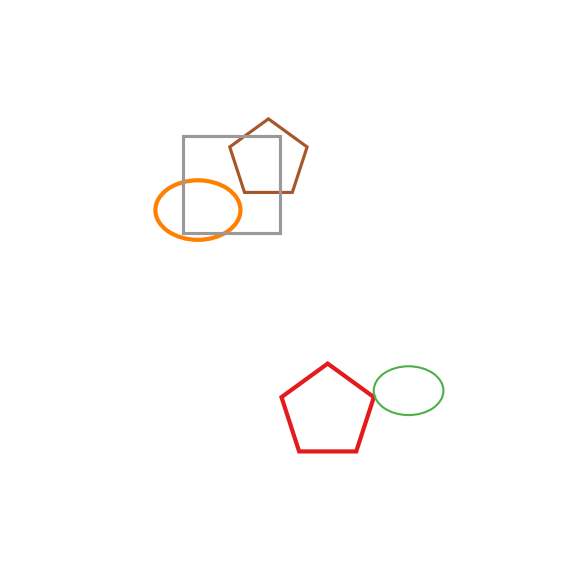[{"shape": "pentagon", "thickness": 2, "radius": 0.42, "center": [0.567, 0.285]}, {"shape": "oval", "thickness": 1, "radius": 0.3, "center": [0.708, 0.323]}, {"shape": "oval", "thickness": 2, "radius": 0.37, "center": [0.343, 0.635]}, {"shape": "pentagon", "thickness": 1.5, "radius": 0.35, "center": [0.465, 0.723]}, {"shape": "square", "thickness": 1.5, "radius": 0.42, "center": [0.401, 0.68]}]